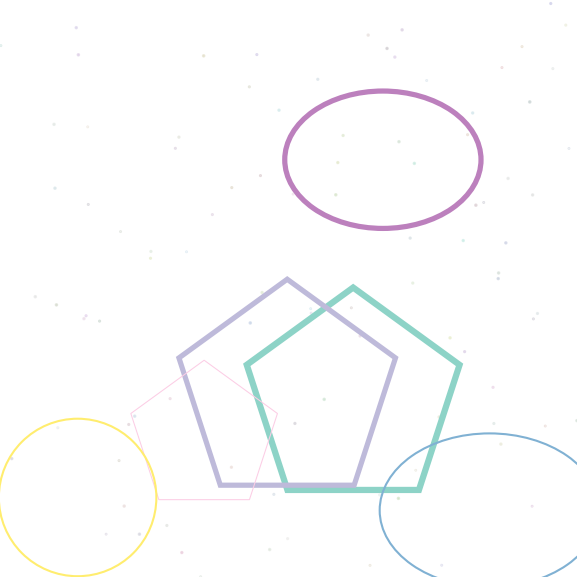[{"shape": "pentagon", "thickness": 3, "radius": 0.97, "center": [0.612, 0.307]}, {"shape": "pentagon", "thickness": 2.5, "radius": 0.99, "center": [0.497, 0.318]}, {"shape": "oval", "thickness": 1, "radius": 0.95, "center": [0.848, 0.115]}, {"shape": "pentagon", "thickness": 0.5, "radius": 0.67, "center": [0.353, 0.242]}, {"shape": "oval", "thickness": 2.5, "radius": 0.85, "center": [0.663, 0.723]}, {"shape": "circle", "thickness": 1, "radius": 0.68, "center": [0.134, 0.138]}]